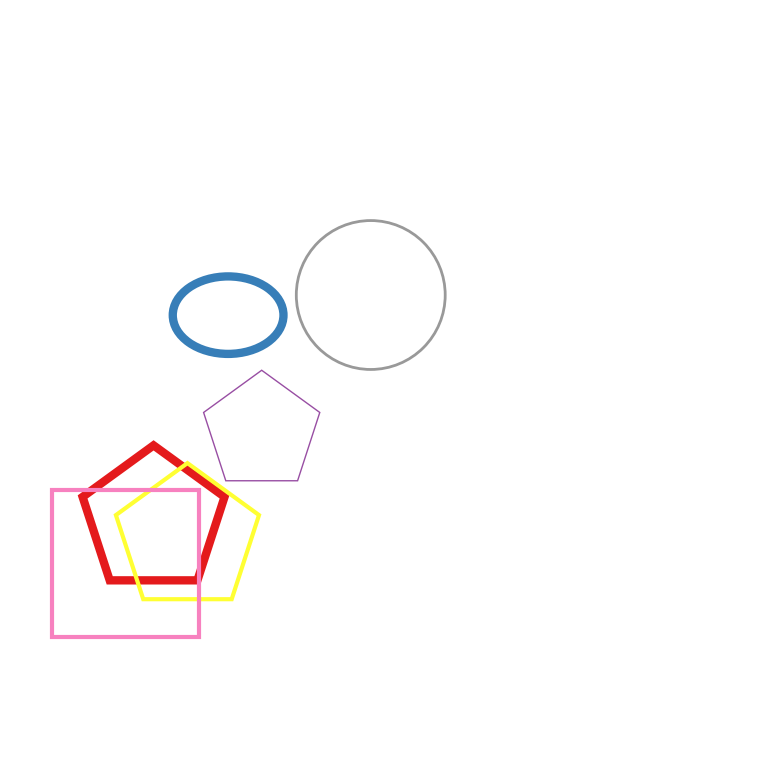[{"shape": "pentagon", "thickness": 3, "radius": 0.48, "center": [0.199, 0.325]}, {"shape": "oval", "thickness": 3, "radius": 0.36, "center": [0.296, 0.591]}, {"shape": "pentagon", "thickness": 0.5, "radius": 0.4, "center": [0.34, 0.44]}, {"shape": "pentagon", "thickness": 1.5, "radius": 0.49, "center": [0.243, 0.301]}, {"shape": "square", "thickness": 1.5, "radius": 0.48, "center": [0.163, 0.268]}, {"shape": "circle", "thickness": 1, "radius": 0.48, "center": [0.481, 0.617]}]